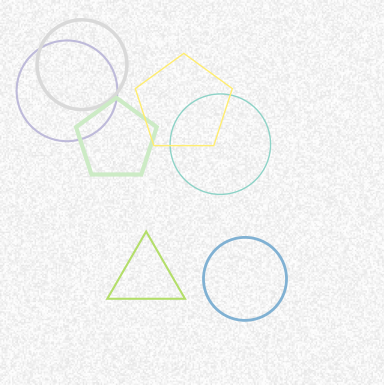[{"shape": "circle", "thickness": 1, "radius": 0.65, "center": [0.572, 0.626]}, {"shape": "circle", "thickness": 1.5, "radius": 0.65, "center": [0.174, 0.764]}, {"shape": "circle", "thickness": 2, "radius": 0.54, "center": [0.636, 0.276]}, {"shape": "triangle", "thickness": 1.5, "radius": 0.58, "center": [0.38, 0.282]}, {"shape": "circle", "thickness": 2.5, "radius": 0.58, "center": [0.213, 0.832]}, {"shape": "pentagon", "thickness": 3, "radius": 0.55, "center": [0.302, 0.636]}, {"shape": "pentagon", "thickness": 1, "radius": 0.66, "center": [0.477, 0.729]}]